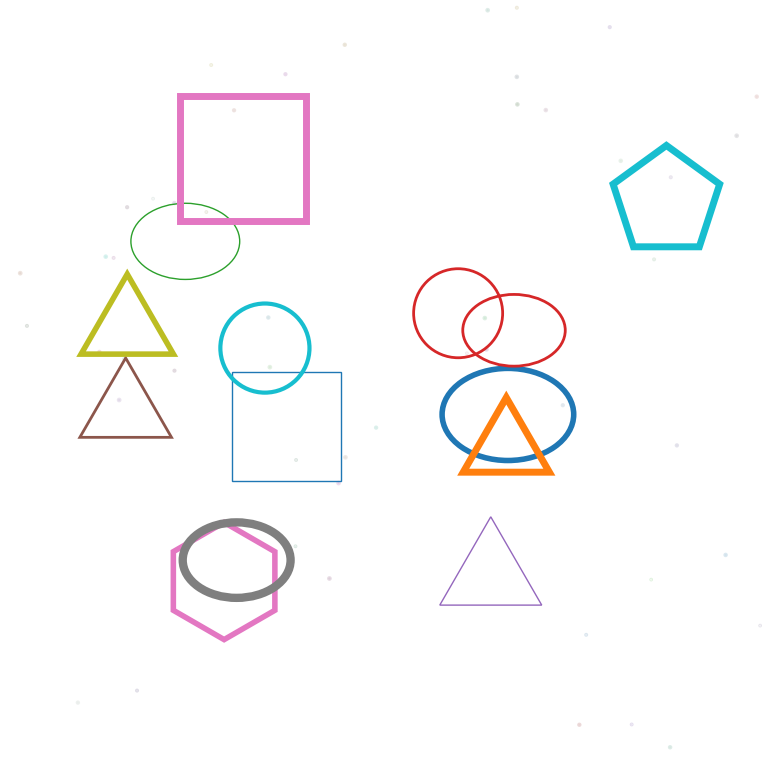[{"shape": "oval", "thickness": 2, "radius": 0.43, "center": [0.66, 0.462]}, {"shape": "square", "thickness": 0.5, "radius": 0.36, "center": [0.372, 0.446]}, {"shape": "triangle", "thickness": 2.5, "radius": 0.32, "center": [0.658, 0.419]}, {"shape": "oval", "thickness": 0.5, "radius": 0.35, "center": [0.241, 0.687]}, {"shape": "circle", "thickness": 1, "radius": 0.29, "center": [0.595, 0.593]}, {"shape": "oval", "thickness": 1, "radius": 0.33, "center": [0.668, 0.571]}, {"shape": "triangle", "thickness": 0.5, "radius": 0.38, "center": [0.637, 0.252]}, {"shape": "triangle", "thickness": 1, "radius": 0.34, "center": [0.163, 0.466]}, {"shape": "hexagon", "thickness": 2, "radius": 0.38, "center": [0.291, 0.245]}, {"shape": "square", "thickness": 2.5, "radius": 0.41, "center": [0.316, 0.794]}, {"shape": "oval", "thickness": 3, "radius": 0.35, "center": [0.307, 0.273]}, {"shape": "triangle", "thickness": 2, "radius": 0.35, "center": [0.165, 0.575]}, {"shape": "pentagon", "thickness": 2.5, "radius": 0.36, "center": [0.865, 0.738]}, {"shape": "circle", "thickness": 1.5, "radius": 0.29, "center": [0.344, 0.548]}]